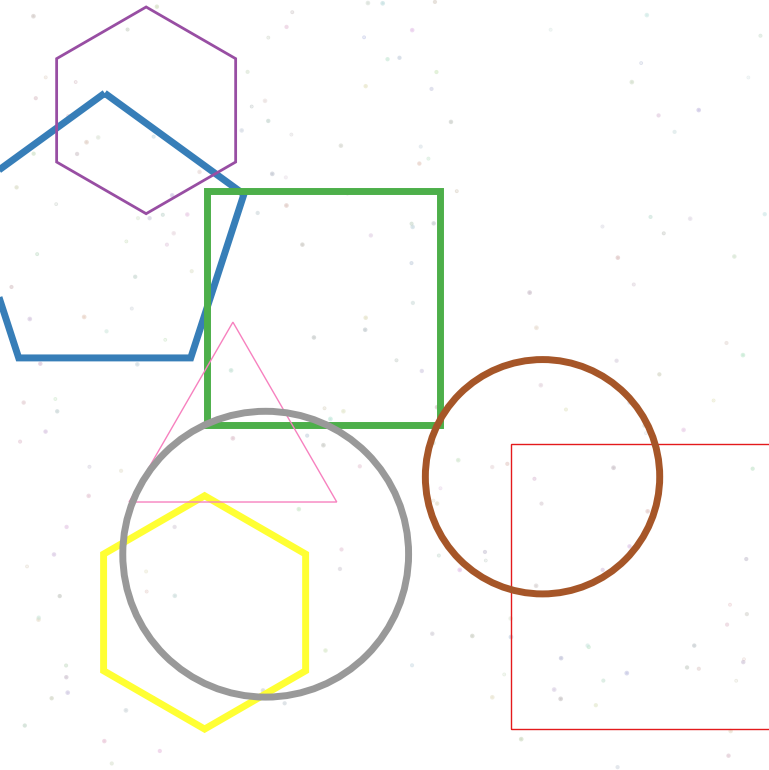[{"shape": "square", "thickness": 0.5, "radius": 0.92, "center": [0.849, 0.238]}, {"shape": "pentagon", "thickness": 2.5, "radius": 0.95, "center": [0.136, 0.689]}, {"shape": "square", "thickness": 2.5, "radius": 0.76, "center": [0.42, 0.6]}, {"shape": "hexagon", "thickness": 1, "radius": 0.67, "center": [0.19, 0.857]}, {"shape": "hexagon", "thickness": 2.5, "radius": 0.76, "center": [0.266, 0.205]}, {"shape": "circle", "thickness": 2.5, "radius": 0.76, "center": [0.705, 0.381]}, {"shape": "triangle", "thickness": 0.5, "radius": 0.78, "center": [0.302, 0.426]}, {"shape": "circle", "thickness": 2.5, "radius": 0.93, "center": [0.345, 0.28]}]